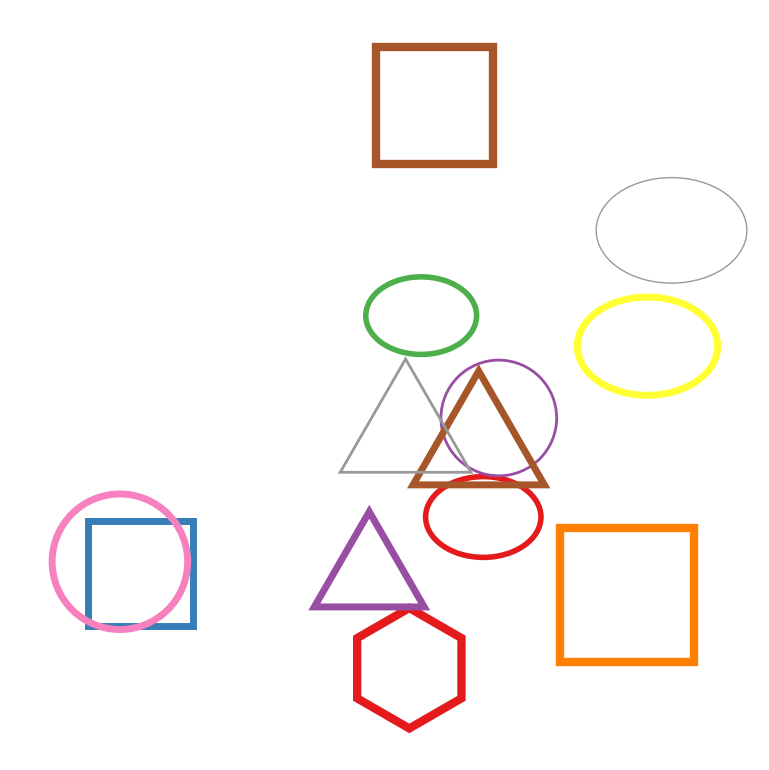[{"shape": "hexagon", "thickness": 3, "radius": 0.39, "center": [0.532, 0.132]}, {"shape": "oval", "thickness": 2, "radius": 0.37, "center": [0.628, 0.329]}, {"shape": "square", "thickness": 2.5, "radius": 0.34, "center": [0.182, 0.255]}, {"shape": "oval", "thickness": 2, "radius": 0.36, "center": [0.547, 0.59]}, {"shape": "triangle", "thickness": 2.5, "radius": 0.41, "center": [0.48, 0.253]}, {"shape": "circle", "thickness": 1, "radius": 0.38, "center": [0.648, 0.457]}, {"shape": "square", "thickness": 3, "radius": 0.43, "center": [0.815, 0.228]}, {"shape": "oval", "thickness": 2.5, "radius": 0.46, "center": [0.841, 0.55]}, {"shape": "square", "thickness": 3, "radius": 0.38, "center": [0.564, 0.863]}, {"shape": "triangle", "thickness": 2.5, "radius": 0.49, "center": [0.622, 0.42]}, {"shape": "circle", "thickness": 2.5, "radius": 0.44, "center": [0.156, 0.27]}, {"shape": "oval", "thickness": 0.5, "radius": 0.49, "center": [0.872, 0.701]}, {"shape": "triangle", "thickness": 1, "radius": 0.49, "center": [0.527, 0.436]}]